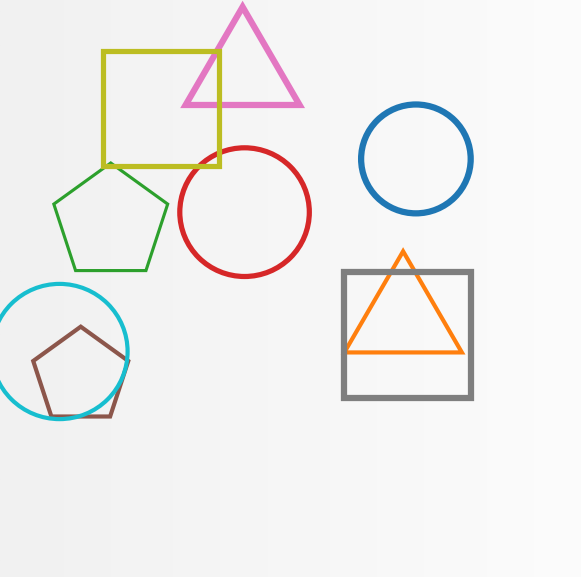[{"shape": "circle", "thickness": 3, "radius": 0.47, "center": [0.716, 0.724]}, {"shape": "triangle", "thickness": 2, "radius": 0.58, "center": [0.694, 0.447]}, {"shape": "pentagon", "thickness": 1.5, "radius": 0.51, "center": [0.191, 0.614]}, {"shape": "circle", "thickness": 2.5, "radius": 0.56, "center": [0.421, 0.632]}, {"shape": "pentagon", "thickness": 2, "radius": 0.43, "center": [0.139, 0.347]}, {"shape": "triangle", "thickness": 3, "radius": 0.57, "center": [0.417, 0.874]}, {"shape": "square", "thickness": 3, "radius": 0.55, "center": [0.701, 0.419]}, {"shape": "square", "thickness": 2.5, "radius": 0.5, "center": [0.277, 0.811]}, {"shape": "circle", "thickness": 2, "radius": 0.59, "center": [0.102, 0.39]}]